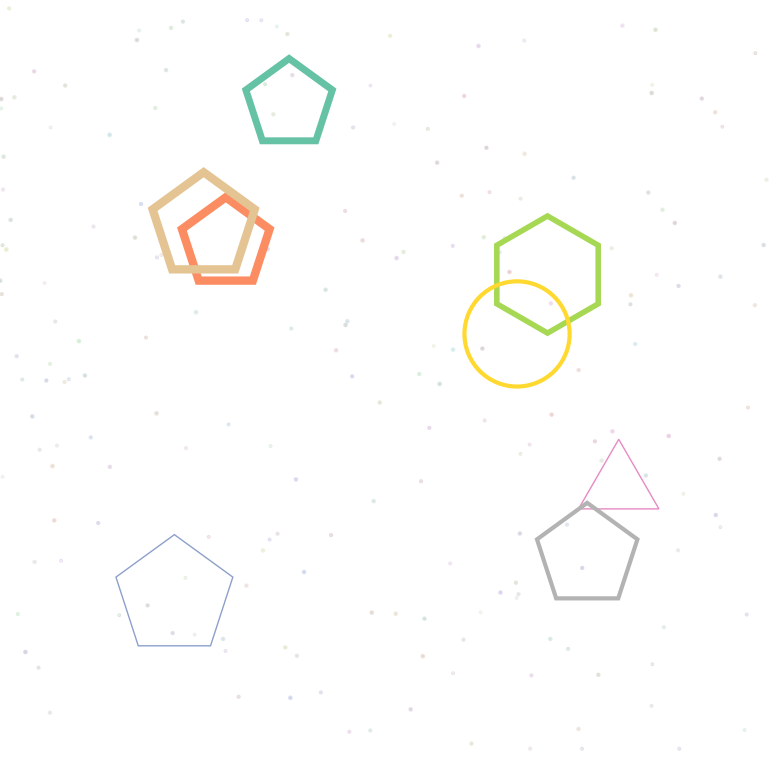[{"shape": "pentagon", "thickness": 2.5, "radius": 0.3, "center": [0.375, 0.865]}, {"shape": "pentagon", "thickness": 3, "radius": 0.3, "center": [0.293, 0.684]}, {"shape": "pentagon", "thickness": 0.5, "radius": 0.4, "center": [0.226, 0.226]}, {"shape": "triangle", "thickness": 0.5, "radius": 0.3, "center": [0.804, 0.369]}, {"shape": "hexagon", "thickness": 2, "radius": 0.38, "center": [0.711, 0.643]}, {"shape": "circle", "thickness": 1.5, "radius": 0.34, "center": [0.671, 0.566]}, {"shape": "pentagon", "thickness": 3, "radius": 0.35, "center": [0.265, 0.707]}, {"shape": "pentagon", "thickness": 1.5, "radius": 0.34, "center": [0.763, 0.278]}]